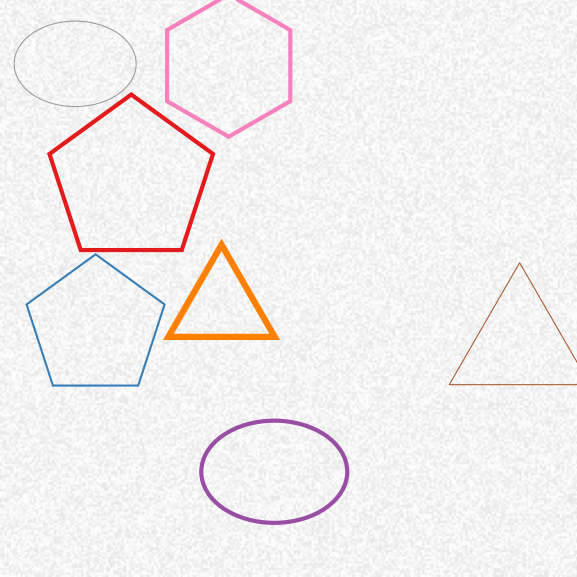[{"shape": "pentagon", "thickness": 2, "radius": 0.74, "center": [0.227, 0.687]}, {"shape": "pentagon", "thickness": 1, "radius": 0.63, "center": [0.166, 0.433]}, {"shape": "oval", "thickness": 2, "radius": 0.63, "center": [0.475, 0.182]}, {"shape": "triangle", "thickness": 3, "radius": 0.53, "center": [0.384, 0.469]}, {"shape": "triangle", "thickness": 0.5, "radius": 0.7, "center": [0.9, 0.403]}, {"shape": "hexagon", "thickness": 2, "radius": 0.62, "center": [0.396, 0.886]}, {"shape": "oval", "thickness": 0.5, "radius": 0.53, "center": [0.13, 0.889]}]